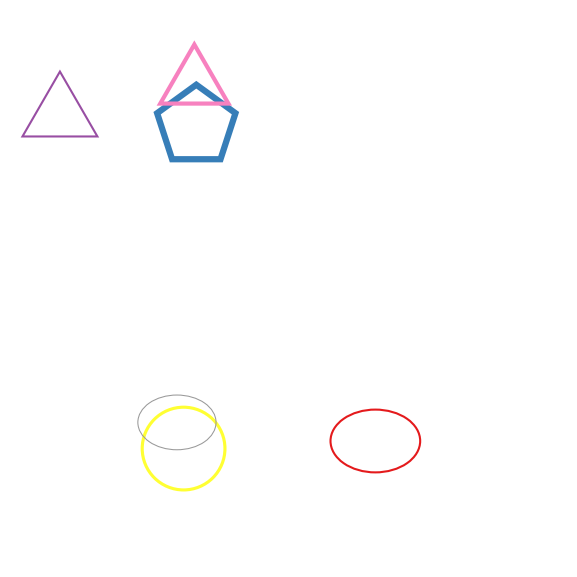[{"shape": "oval", "thickness": 1, "radius": 0.39, "center": [0.65, 0.236]}, {"shape": "pentagon", "thickness": 3, "radius": 0.36, "center": [0.34, 0.781]}, {"shape": "triangle", "thickness": 1, "radius": 0.37, "center": [0.104, 0.8]}, {"shape": "circle", "thickness": 1.5, "radius": 0.36, "center": [0.318, 0.222]}, {"shape": "triangle", "thickness": 2, "radius": 0.34, "center": [0.337, 0.854]}, {"shape": "oval", "thickness": 0.5, "radius": 0.34, "center": [0.306, 0.268]}]